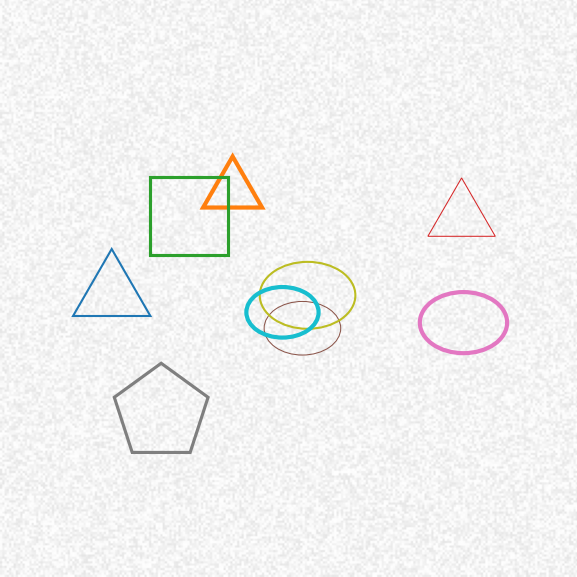[{"shape": "triangle", "thickness": 1, "radius": 0.39, "center": [0.193, 0.491]}, {"shape": "triangle", "thickness": 2, "radius": 0.29, "center": [0.403, 0.669]}, {"shape": "square", "thickness": 1.5, "radius": 0.34, "center": [0.328, 0.625]}, {"shape": "triangle", "thickness": 0.5, "radius": 0.34, "center": [0.799, 0.624]}, {"shape": "oval", "thickness": 0.5, "radius": 0.33, "center": [0.524, 0.431]}, {"shape": "oval", "thickness": 2, "radius": 0.38, "center": [0.803, 0.44]}, {"shape": "pentagon", "thickness": 1.5, "radius": 0.43, "center": [0.279, 0.285]}, {"shape": "oval", "thickness": 1, "radius": 0.41, "center": [0.533, 0.488]}, {"shape": "oval", "thickness": 2, "radius": 0.31, "center": [0.489, 0.458]}]